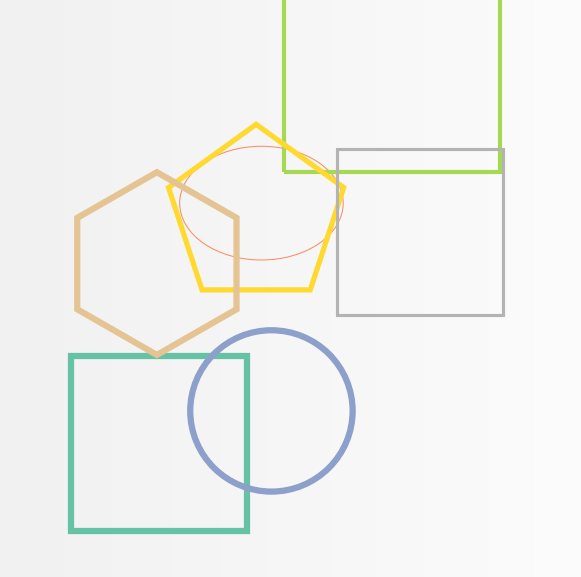[{"shape": "square", "thickness": 3, "radius": 0.76, "center": [0.273, 0.231]}, {"shape": "oval", "thickness": 0.5, "radius": 0.7, "center": [0.45, 0.647]}, {"shape": "circle", "thickness": 3, "radius": 0.7, "center": [0.467, 0.288]}, {"shape": "square", "thickness": 2, "radius": 0.93, "center": [0.674, 0.887]}, {"shape": "pentagon", "thickness": 2.5, "radius": 0.79, "center": [0.441, 0.625]}, {"shape": "hexagon", "thickness": 3, "radius": 0.79, "center": [0.27, 0.543]}, {"shape": "square", "thickness": 1.5, "radius": 0.72, "center": [0.723, 0.597]}]